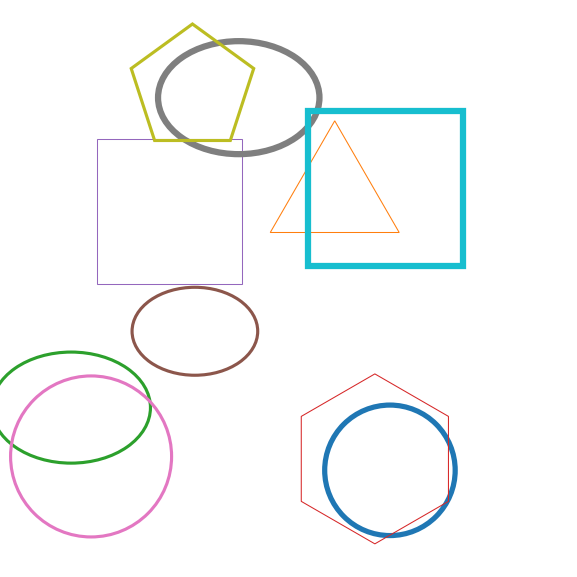[{"shape": "circle", "thickness": 2.5, "radius": 0.56, "center": [0.675, 0.185]}, {"shape": "triangle", "thickness": 0.5, "radius": 0.64, "center": [0.58, 0.661]}, {"shape": "oval", "thickness": 1.5, "radius": 0.69, "center": [0.123, 0.293]}, {"shape": "hexagon", "thickness": 0.5, "radius": 0.74, "center": [0.649, 0.205]}, {"shape": "square", "thickness": 0.5, "radius": 0.63, "center": [0.293, 0.634]}, {"shape": "oval", "thickness": 1.5, "radius": 0.54, "center": [0.337, 0.426]}, {"shape": "circle", "thickness": 1.5, "radius": 0.7, "center": [0.158, 0.209]}, {"shape": "oval", "thickness": 3, "radius": 0.7, "center": [0.413, 0.83]}, {"shape": "pentagon", "thickness": 1.5, "radius": 0.56, "center": [0.333, 0.846]}, {"shape": "square", "thickness": 3, "radius": 0.67, "center": [0.668, 0.673]}]